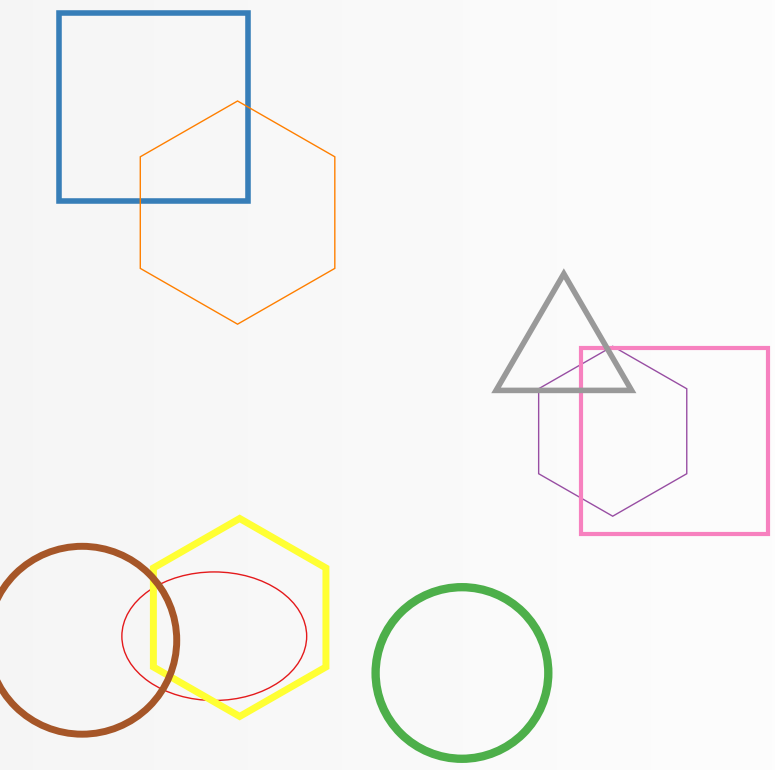[{"shape": "oval", "thickness": 0.5, "radius": 0.6, "center": [0.276, 0.174]}, {"shape": "square", "thickness": 2, "radius": 0.61, "center": [0.198, 0.861]}, {"shape": "circle", "thickness": 3, "radius": 0.56, "center": [0.596, 0.126]}, {"shape": "hexagon", "thickness": 0.5, "radius": 0.55, "center": [0.791, 0.44]}, {"shape": "hexagon", "thickness": 0.5, "radius": 0.72, "center": [0.307, 0.724]}, {"shape": "hexagon", "thickness": 2.5, "radius": 0.64, "center": [0.309, 0.198]}, {"shape": "circle", "thickness": 2.5, "radius": 0.61, "center": [0.106, 0.169]}, {"shape": "square", "thickness": 1.5, "radius": 0.61, "center": [0.87, 0.427]}, {"shape": "triangle", "thickness": 2, "radius": 0.5, "center": [0.728, 0.543]}]